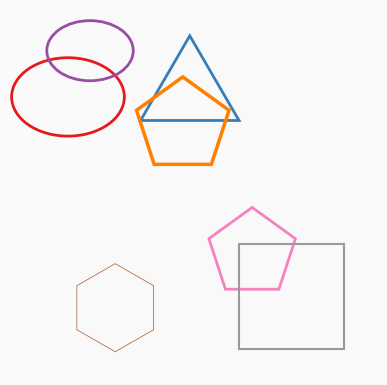[{"shape": "oval", "thickness": 2, "radius": 0.73, "center": [0.175, 0.748]}, {"shape": "triangle", "thickness": 2, "radius": 0.73, "center": [0.49, 0.76]}, {"shape": "oval", "thickness": 2, "radius": 0.56, "center": [0.232, 0.868]}, {"shape": "pentagon", "thickness": 2.5, "radius": 0.63, "center": [0.472, 0.675]}, {"shape": "hexagon", "thickness": 0.5, "radius": 0.57, "center": [0.297, 0.201]}, {"shape": "pentagon", "thickness": 2, "radius": 0.59, "center": [0.651, 0.344]}, {"shape": "square", "thickness": 1.5, "radius": 0.68, "center": [0.753, 0.23]}]